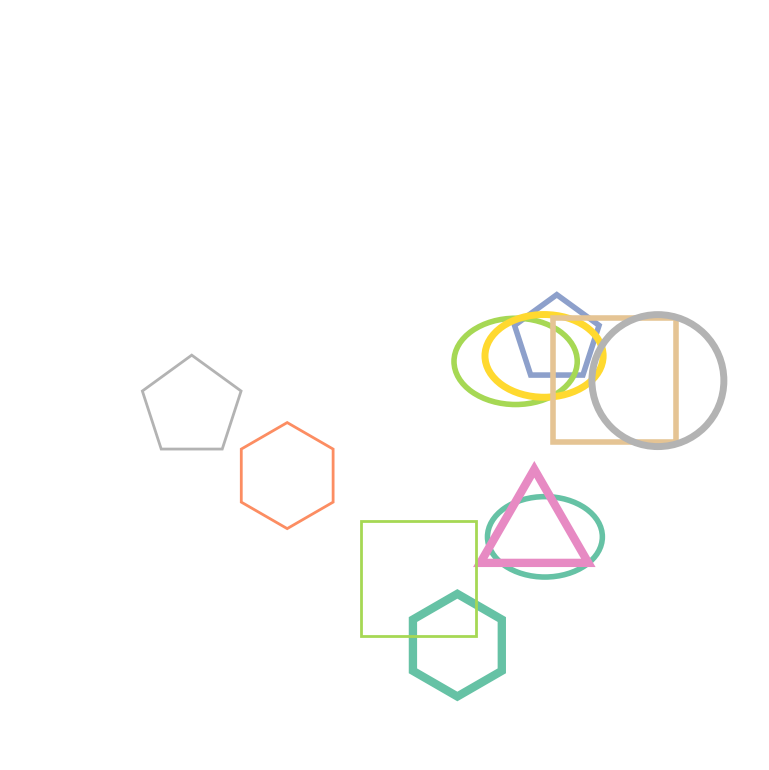[{"shape": "hexagon", "thickness": 3, "radius": 0.33, "center": [0.594, 0.162]}, {"shape": "oval", "thickness": 2, "radius": 0.37, "center": [0.708, 0.303]}, {"shape": "hexagon", "thickness": 1, "radius": 0.34, "center": [0.373, 0.382]}, {"shape": "pentagon", "thickness": 2, "radius": 0.29, "center": [0.723, 0.56]}, {"shape": "triangle", "thickness": 3, "radius": 0.41, "center": [0.694, 0.309]}, {"shape": "square", "thickness": 1, "radius": 0.37, "center": [0.543, 0.249]}, {"shape": "oval", "thickness": 2, "radius": 0.4, "center": [0.67, 0.531]}, {"shape": "oval", "thickness": 2.5, "radius": 0.38, "center": [0.707, 0.538]}, {"shape": "square", "thickness": 2, "radius": 0.4, "center": [0.798, 0.507]}, {"shape": "pentagon", "thickness": 1, "radius": 0.34, "center": [0.249, 0.471]}, {"shape": "circle", "thickness": 2.5, "radius": 0.43, "center": [0.854, 0.506]}]